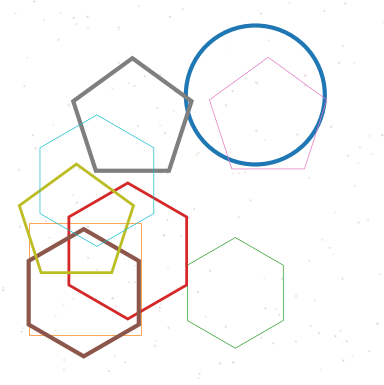[{"shape": "circle", "thickness": 3, "radius": 0.9, "center": [0.663, 0.753]}, {"shape": "square", "thickness": 0.5, "radius": 0.72, "center": [0.221, 0.276]}, {"shape": "hexagon", "thickness": 0.5, "radius": 0.72, "center": [0.611, 0.239]}, {"shape": "hexagon", "thickness": 2, "radius": 0.88, "center": [0.332, 0.348]}, {"shape": "hexagon", "thickness": 3, "radius": 0.83, "center": [0.217, 0.24]}, {"shape": "pentagon", "thickness": 0.5, "radius": 0.8, "center": [0.697, 0.691]}, {"shape": "pentagon", "thickness": 3, "radius": 0.81, "center": [0.344, 0.687]}, {"shape": "pentagon", "thickness": 2, "radius": 0.78, "center": [0.199, 0.418]}, {"shape": "hexagon", "thickness": 0.5, "radius": 0.85, "center": [0.252, 0.531]}]